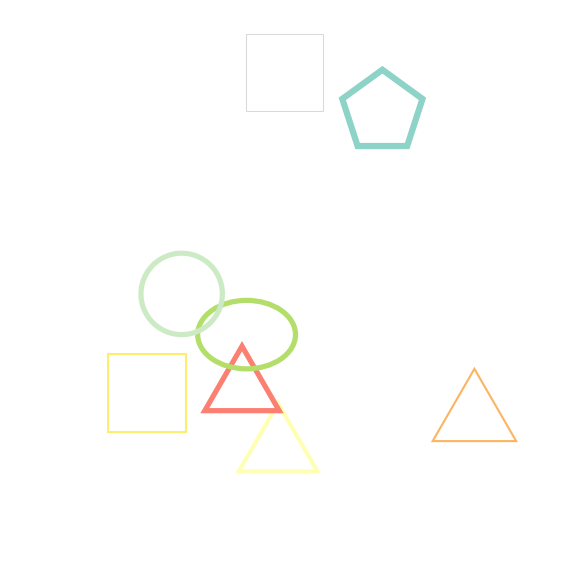[{"shape": "pentagon", "thickness": 3, "radius": 0.36, "center": [0.662, 0.805]}, {"shape": "triangle", "thickness": 2, "radius": 0.39, "center": [0.482, 0.222]}, {"shape": "triangle", "thickness": 2.5, "radius": 0.37, "center": [0.419, 0.325]}, {"shape": "triangle", "thickness": 1, "radius": 0.42, "center": [0.822, 0.277]}, {"shape": "oval", "thickness": 2.5, "radius": 0.42, "center": [0.427, 0.42]}, {"shape": "square", "thickness": 0.5, "radius": 0.33, "center": [0.493, 0.873]}, {"shape": "circle", "thickness": 2.5, "radius": 0.35, "center": [0.315, 0.49]}, {"shape": "square", "thickness": 1, "radius": 0.34, "center": [0.254, 0.319]}]